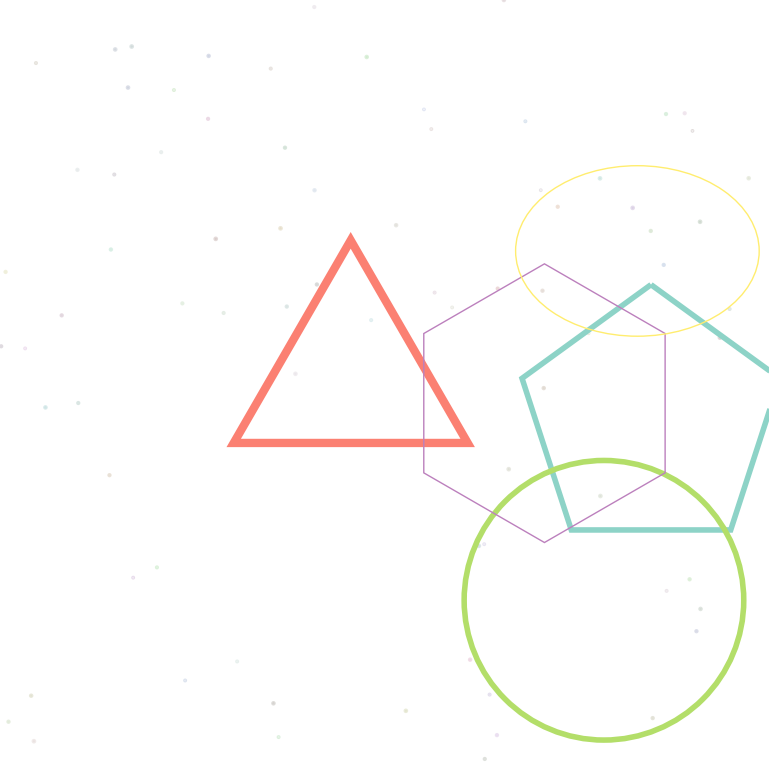[{"shape": "pentagon", "thickness": 2, "radius": 0.88, "center": [0.845, 0.454]}, {"shape": "triangle", "thickness": 3, "radius": 0.88, "center": [0.455, 0.512]}, {"shape": "circle", "thickness": 2, "radius": 0.91, "center": [0.784, 0.22]}, {"shape": "hexagon", "thickness": 0.5, "radius": 0.9, "center": [0.707, 0.476]}, {"shape": "oval", "thickness": 0.5, "radius": 0.79, "center": [0.828, 0.674]}]